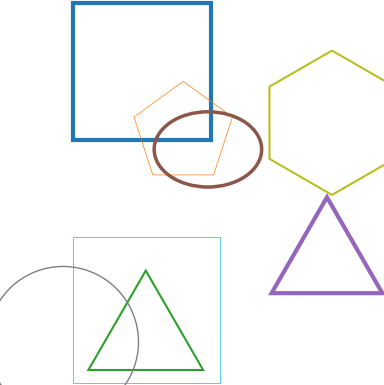[{"shape": "square", "thickness": 3, "radius": 0.89, "center": [0.368, 0.814]}, {"shape": "pentagon", "thickness": 0.5, "radius": 0.67, "center": [0.476, 0.654]}, {"shape": "triangle", "thickness": 1.5, "radius": 0.86, "center": [0.379, 0.125]}, {"shape": "triangle", "thickness": 3, "radius": 0.83, "center": [0.849, 0.322]}, {"shape": "oval", "thickness": 2.5, "radius": 0.7, "center": [0.54, 0.612]}, {"shape": "circle", "thickness": 1, "radius": 0.98, "center": [0.164, 0.112]}, {"shape": "hexagon", "thickness": 1.5, "radius": 0.94, "center": [0.862, 0.681]}, {"shape": "square", "thickness": 0.5, "radius": 0.95, "center": [0.381, 0.195]}]